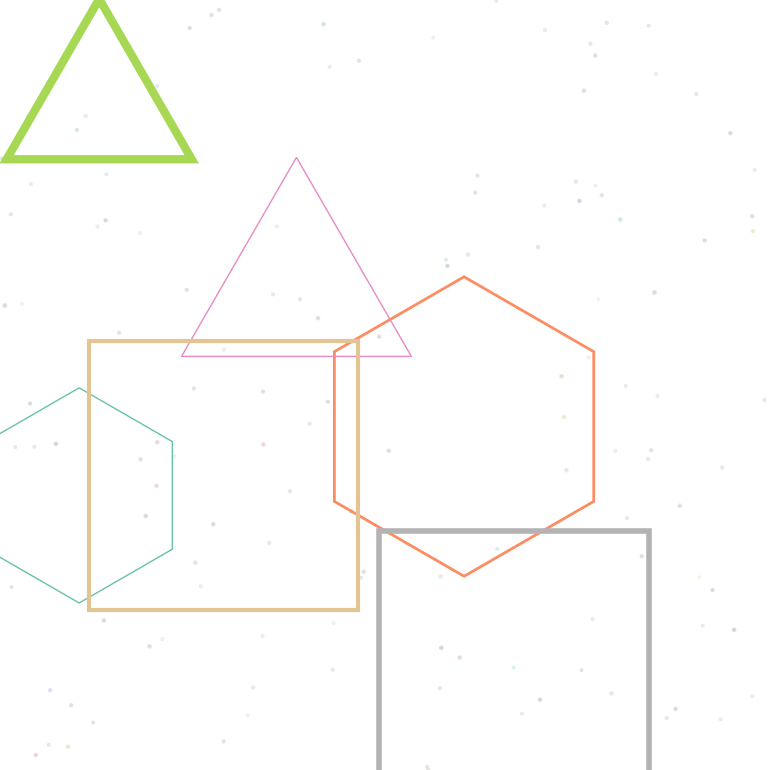[{"shape": "hexagon", "thickness": 0.5, "radius": 0.7, "center": [0.103, 0.357]}, {"shape": "hexagon", "thickness": 1, "radius": 0.97, "center": [0.603, 0.446]}, {"shape": "triangle", "thickness": 0.5, "radius": 0.86, "center": [0.385, 0.623]}, {"shape": "triangle", "thickness": 3, "radius": 0.69, "center": [0.129, 0.863]}, {"shape": "square", "thickness": 1.5, "radius": 0.87, "center": [0.29, 0.383]}, {"shape": "square", "thickness": 2, "radius": 0.88, "center": [0.667, 0.134]}]